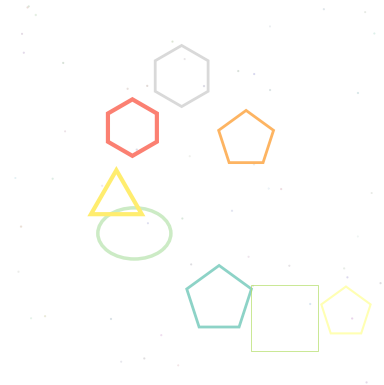[{"shape": "pentagon", "thickness": 2, "radius": 0.44, "center": [0.569, 0.222]}, {"shape": "pentagon", "thickness": 1.5, "radius": 0.34, "center": [0.899, 0.188]}, {"shape": "hexagon", "thickness": 3, "radius": 0.37, "center": [0.344, 0.669]}, {"shape": "pentagon", "thickness": 2, "radius": 0.37, "center": [0.639, 0.638]}, {"shape": "square", "thickness": 0.5, "radius": 0.43, "center": [0.739, 0.174]}, {"shape": "hexagon", "thickness": 2, "radius": 0.4, "center": [0.472, 0.803]}, {"shape": "oval", "thickness": 2.5, "radius": 0.47, "center": [0.349, 0.394]}, {"shape": "triangle", "thickness": 3, "radius": 0.38, "center": [0.302, 0.482]}]